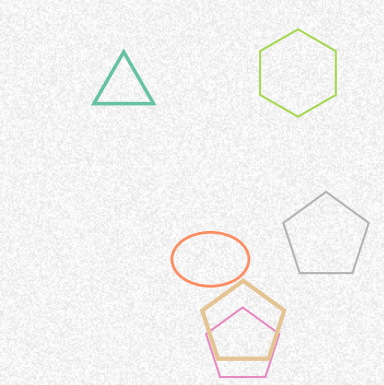[{"shape": "triangle", "thickness": 2.5, "radius": 0.45, "center": [0.321, 0.776]}, {"shape": "oval", "thickness": 2, "radius": 0.5, "center": [0.547, 0.327]}, {"shape": "pentagon", "thickness": 1.5, "radius": 0.5, "center": [0.63, 0.102]}, {"shape": "hexagon", "thickness": 1.5, "radius": 0.57, "center": [0.774, 0.81]}, {"shape": "pentagon", "thickness": 3, "radius": 0.56, "center": [0.632, 0.159]}, {"shape": "pentagon", "thickness": 1.5, "radius": 0.58, "center": [0.847, 0.385]}]